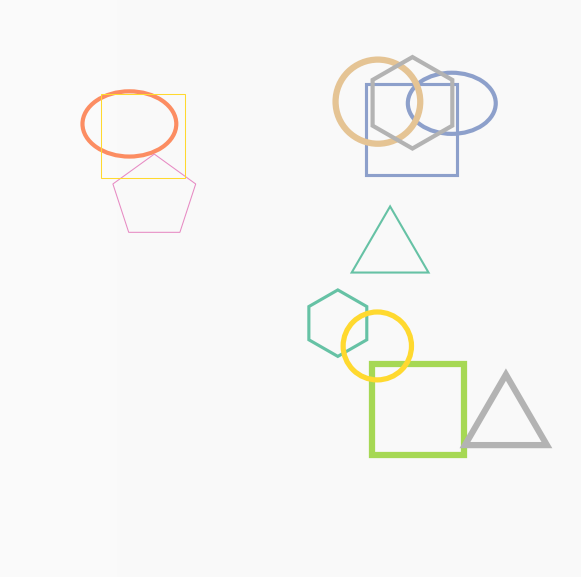[{"shape": "triangle", "thickness": 1, "radius": 0.38, "center": [0.671, 0.565]}, {"shape": "hexagon", "thickness": 1.5, "radius": 0.29, "center": [0.581, 0.44]}, {"shape": "oval", "thickness": 2, "radius": 0.4, "center": [0.223, 0.785]}, {"shape": "square", "thickness": 1.5, "radius": 0.39, "center": [0.708, 0.775]}, {"shape": "oval", "thickness": 2, "radius": 0.38, "center": [0.777, 0.82]}, {"shape": "pentagon", "thickness": 0.5, "radius": 0.37, "center": [0.265, 0.657]}, {"shape": "square", "thickness": 3, "radius": 0.39, "center": [0.72, 0.29]}, {"shape": "square", "thickness": 0.5, "radius": 0.37, "center": [0.246, 0.764]}, {"shape": "circle", "thickness": 2.5, "radius": 0.29, "center": [0.649, 0.4]}, {"shape": "circle", "thickness": 3, "radius": 0.36, "center": [0.65, 0.823]}, {"shape": "triangle", "thickness": 3, "radius": 0.41, "center": [0.87, 0.269]}, {"shape": "hexagon", "thickness": 2, "radius": 0.4, "center": [0.71, 0.821]}]